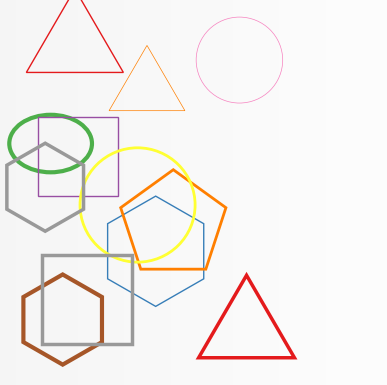[{"shape": "triangle", "thickness": 1, "radius": 0.72, "center": [0.193, 0.884]}, {"shape": "triangle", "thickness": 2.5, "radius": 0.71, "center": [0.636, 0.142]}, {"shape": "hexagon", "thickness": 1, "radius": 0.72, "center": [0.402, 0.347]}, {"shape": "oval", "thickness": 3, "radius": 0.53, "center": [0.131, 0.627]}, {"shape": "square", "thickness": 1, "radius": 0.52, "center": [0.202, 0.593]}, {"shape": "pentagon", "thickness": 2, "radius": 0.71, "center": [0.447, 0.416]}, {"shape": "triangle", "thickness": 0.5, "radius": 0.57, "center": [0.379, 0.769]}, {"shape": "circle", "thickness": 2, "radius": 0.74, "center": [0.355, 0.468]}, {"shape": "hexagon", "thickness": 3, "radius": 0.59, "center": [0.162, 0.17]}, {"shape": "circle", "thickness": 0.5, "radius": 0.56, "center": [0.618, 0.844]}, {"shape": "hexagon", "thickness": 2.5, "radius": 0.57, "center": [0.117, 0.514]}, {"shape": "square", "thickness": 2.5, "radius": 0.58, "center": [0.225, 0.223]}]